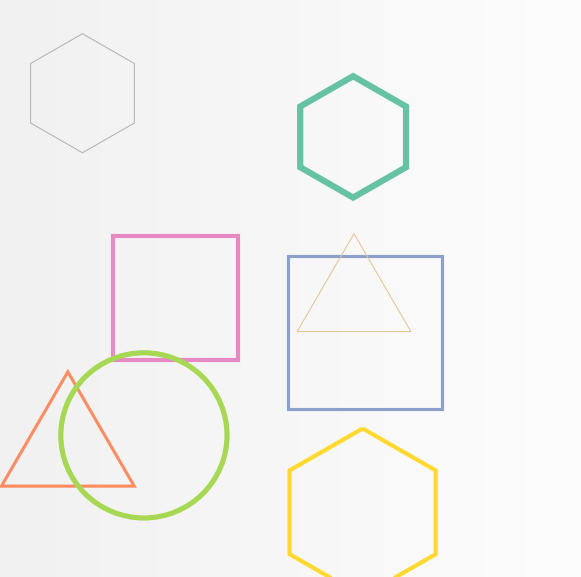[{"shape": "hexagon", "thickness": 3, "radius": 0.53, "center": [0.608, 0.762]}, {"shape": "triangle", "thickness": 1.5, "radius": 0.66, "center": [0.117, 0.223]}, {"shape": "square", "thickness": 1.5, "radius": 0.66, "center": [0.628, 0.423]}, {"shape": "square", "thickness": 2, "radius": 0.54, "center": [0.302, 0.484]}, {"shape": "circle", "thickness": 2.5, "radius": 0.72, "center": [0.248, 0.245]}, {"shape": "hexagon", "thickness": 2, "radius": 0.73, "center": [0.624, 0.112]}, {"shape": "triangle", "thickness": 0.5, "radius": 0.57, "center": [0.609, 0.481]}, {"shape": "hexagon", "thickness": 0.5, "radius": 0.52, "center": [0.142, 0.838]}]